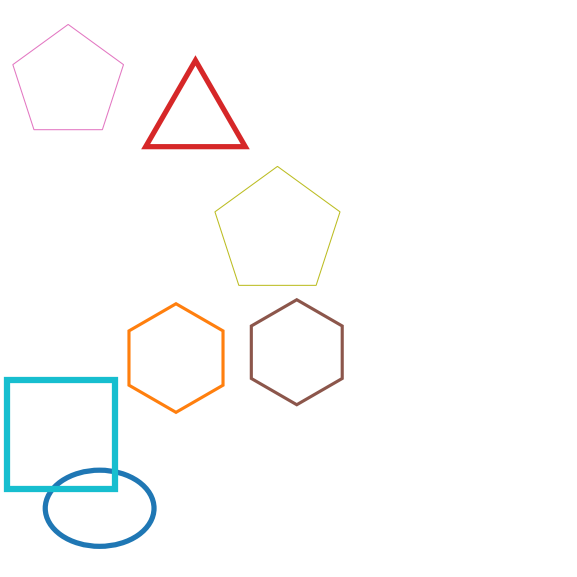[{"shape": "oval", "thickness": 2.5, "radius": 0.47, "center": [0.173, 0.119]}, {"shape": "hexagon", "thickness": 1.5, "radius": 0.47, "center": [0.305, 0.379]}, {"shape": "triangle", "thickness": 2.5, "radius": 0.5, "center": [0.338, 0.795]}, {"shape": "hexagon", "thickness": 1.5, "radius": 0.45, "center": [0.514, 0.389]}, {"shape": "pentagon", "thickness": 0.5, "radius": 0.5, "center": [0.118, 0.856]}, {"shape": "pentagon", "thickness": 0.5, "radius": 0.57, "center": [0.48, 0.597]}, {"shape": "square", "thickness": 3, "radius": 0.47, "center": [0.106, 0.247]}]